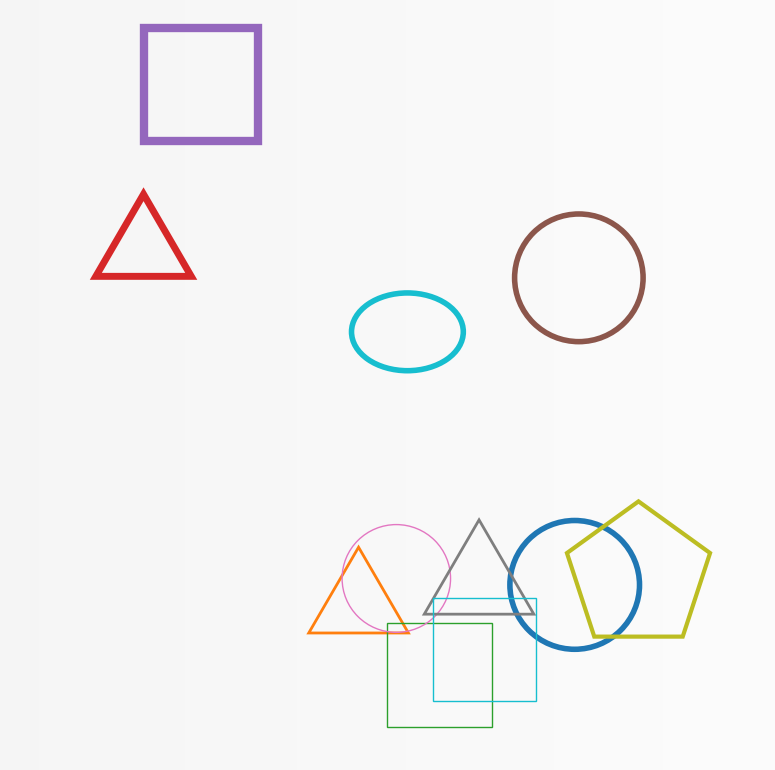[{"shape": "circle", "thickness": 2, "radius": 0.42, "center": [0.742, 0.24]}, {"shape": "triangle", "thickness": 1, "radius": 0.37, "center": [0.463, 0.215]}, {"shape": "square", "thickness": 0.5, "radius": 0.34, "center": [0.567, 0.124]}, {"shape": "triangle", "thickness": 2.5, "radius": 0.36, "center": [0.185, 0.677]}, {"shape": "square", "thickness": 3, "radius": 0.37, "center": [0.26, 0.89]}, {"shape": "circle", "thickness": 2, "radius": 0.41, "center": [0.747, 0.639]}, {"shape": "circle", "thickness": 0.5, "radius": 0.35, "center": [0.511, 0.249]}, {"shape": "triangle", "thickness": 1, "radius": 0.41, "center": [0.618, 0.243]}, {"shape": "pentagon", "thickness": 1.5, "radius": 0.49, "center": [0.824, 0.252]}, {"shape": "square", "thickness": 0.5, "radius": 0.33, "center": [0.625, 0.157]}, {"shape": "oval", "thickness": 2, "radius": 0.36, "center": [0.526, 0.569]}]